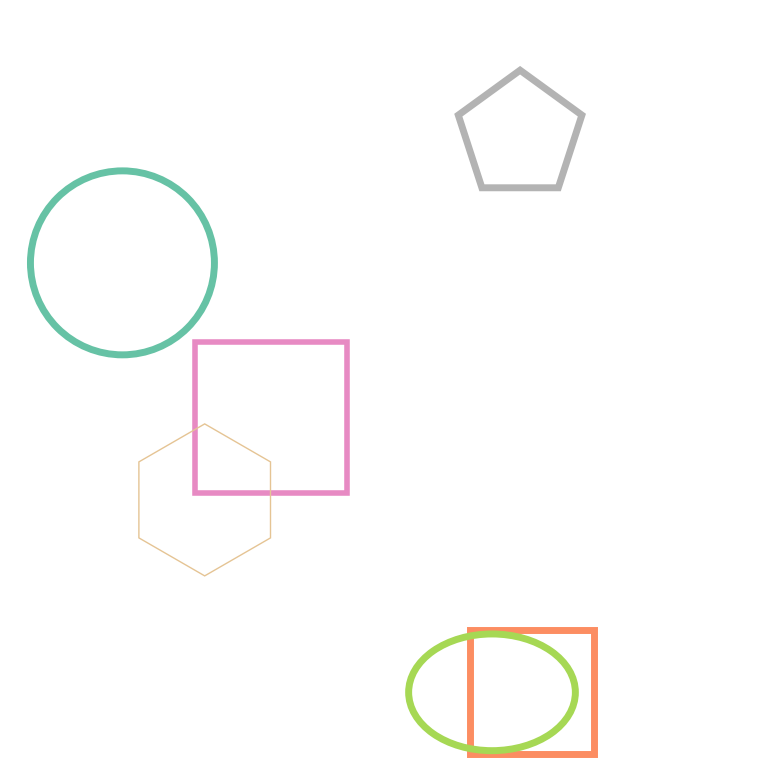[{"shape": "circle", "thickness": 2.5, "radius": 0.6, "center": [0.159, 0.659]}, {"shape": "square", "thickness": 2.5, "radius": 0.4, "center": [0.691, 0.102]}, {"shape": "square", "thickness": 2, "radius": 0.49, "center": [0.352, 0.458]}, {"shape": "oval", "thickness": 2.5, "radius": 0.54, "center": [0.639, 0.101]}, {"shape": "hexagon", "thickness": 0.5, "radius": 0.49, "center": [0.266, 0.351]}, {"shape": "pentagon", "thickness": 2.5, "radius": 0.42, "center": [0.675, 0.824]}]